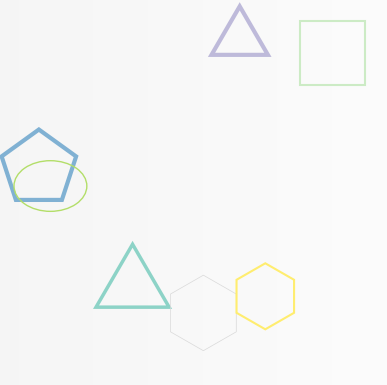[{"shape": "triangle", "thickness": 2.5, "radius": 0.54, "center": [0.342, 0.257]}, {"shape": "triangle", "thickness": 3, "radius": 0.42, "center": [0.619, 0.9]}, {"shape": "pentagon", "thickness": 3, "radius": 0.51, "center": [0.1, 0.562]}, {"shape": "oval", "thickness": 1, "radius": 0.47, "center": [0.13, 0.517]}, {"shape": "hexagon", "thickness": 0.5, "radius": 0.49, "center": [0.525, 0.187]}, {"shape": "square", "thickness": 1.5, "radius": 0.42, "center": [0.858, 0.863]}, {"shape": "hexagon", "thickness": 1.5, "radius": 0.43, "center": [0.685, 0.23]}]